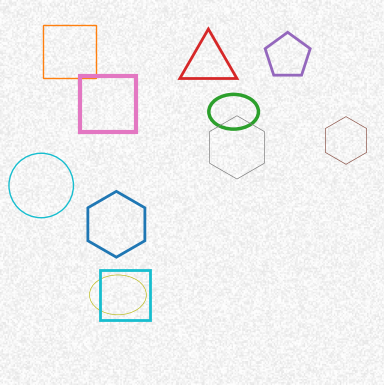[{"shape": "hexagon", "thickness": 2, "radius": 0.43, "center": [0.302, 0.417]}, {"shape": "square", "thickness": 1, "radius": 0.35, "center": [0.18, 0.866]}, {"shape": "oval", "thickness": 2.5, "radius": 0.32, "center": [0.607, 0.71]}, {"shape": "triangle", "thickness": 2, "radius": 0.43, "center": [0.541, 0.839]}, {"shape": "pentagon", "thickness": 2, "radius": 0.31, "center": [0.747, 0.855]}, {"shape": "hexagon", "thickness": 0.5, "radius": 0.31, "center": [0.899, 0.635]}, {"shape": "square", "thickness": 3, "radius": 0.36, "center": [0.28, 0.73]}, {"shape": "hexagon", "thickness": 0.5, "radius": 0.41, "center": [0.616, 0.617]}, {"shape": "oval", "thickness": 0.5, "radius": 0.37, "center": [0.306, 0.234]}, {"shape": "square", "thickness": 2, "radius": 0.32, "center": [0.324, 0.234]}, {"shape": "circle", "thickness": 1, "radius": 0.42, "center": [0.107, 0.518]}]